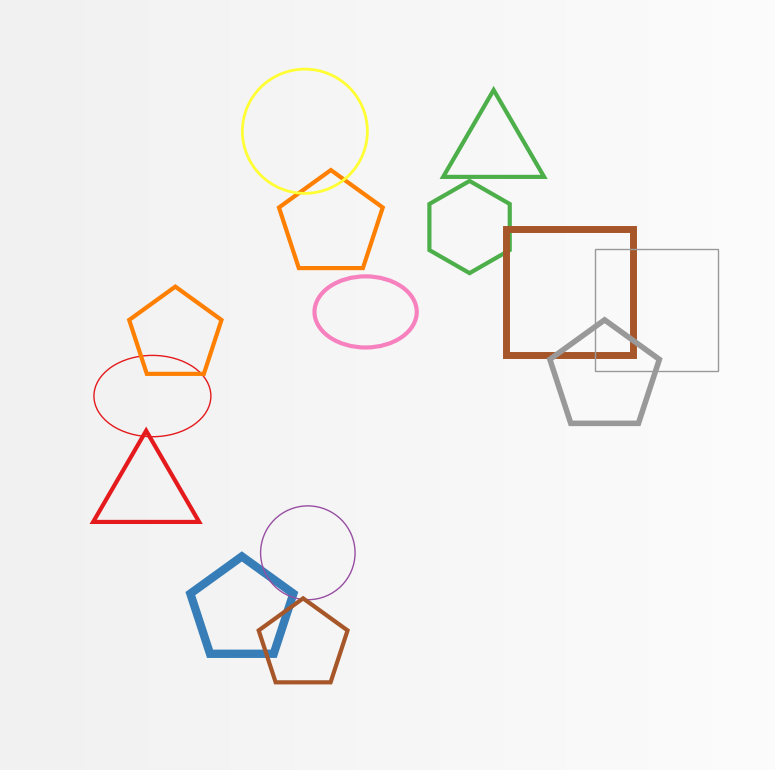[{"shape": "oval", "thickness": 0.5, "radius": 0.38, "center": [0.197, 0.486]}, {"shape": "triangle", "thickness": 1.5, "radius": 0.39, "center": [0.189, 0.362]}, {"shape": "pentagon", "thickness": 3, "radius": 0.35, "center": [0.312, 0.207]}, {"shape": "triangle", "thickness": 1.5, "radius": 0.38, "center": [0.637, 0.808]}, {"shape": "hexagon", "thickness": 1.5, "radius": 0.3, "center": [0.606, 0.705]}, {"shape": "circle", "thickness": 0.5, "radius": 0.3, "center": [0.397, 0.282]}, {"shape": "pentagon", "thickness": 1.5, "radius": 0.31, "center": [0.226, 0.565]}, {"shape": "pentagon", "thickness": 1.5, "radius": 0.35, "center": [0.427, 0.709]}, {"shape": "circle", "thickness": 1, "radius": 0.4, "center": [0.393, 0.83]}, {"shape": "pentagon", "thickness": 1.5, "radius": 0.3, "center": [0.391, 0.163]}, {"shape": "square", "thickness": 2.5, "radius": 0.41, "center": [0.734, 0.62]}, {"shape": "oval", "thickness": 1.5, "radius": 0.33, "center": [0.472, 0.595]}, {"shape": "pentagon", "thickness": 2, "radius": 0.37, "center": [0.78, 0.51]}, {"shape": "square", "thickness": 0.5, "radius": 0.4, "center": [0.847, 0.597]}]